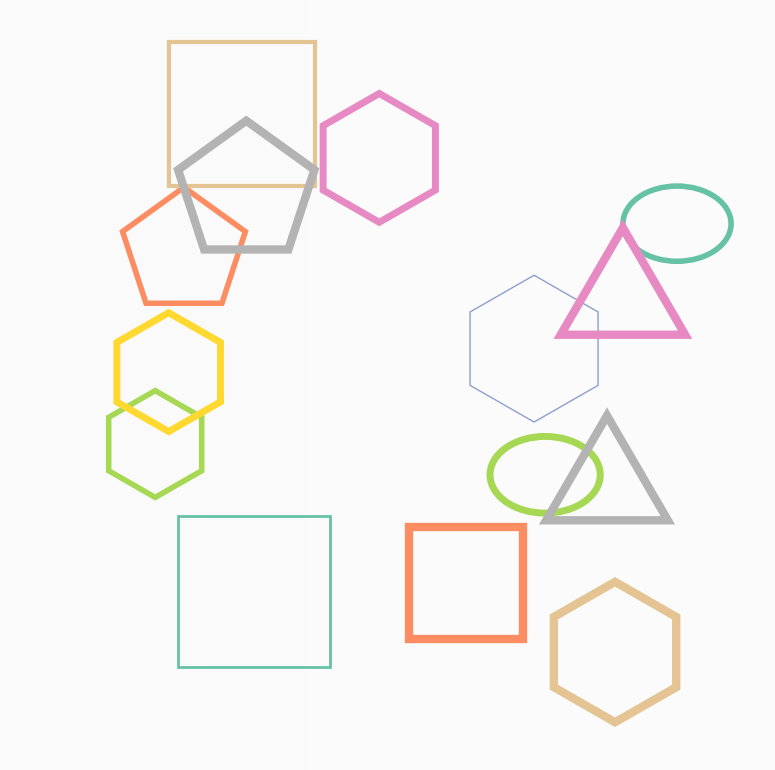[{"shape": "oval", "thickness": 2, "radius": 0.35, "center": [0.874, 0.71]}, {"shape": "square", "thickness": 1, "radius": 0.49, "center": [0.327, 0.232]}, {"shape": "square", "thickness": 3, "radius": 0.37, "center": [0.601, 0.243]}, {"shape": "pentagon", "thickness": 2, "radius": 0.42, "center": [0.237, 0.674]}, {"shape": "hexagon", "thickness": 0.5, "radius": 0.48, "center": [0.689, 0.547]}, {"shape": "hexagon", "thickness": 2.5, "radius": 0.42, "center": [0.489, 0.795]}, {"shape": "triangle", "thickness": 3, "radius": 0.46, "center": [0.804, 0.612]}, {"shape": "oval", "thickness": 2.5, "radius": 0.36, "center": [0.703, 0.383]}, {"shape": "hexagon", "thickness": 2, "radius": 0.35, "center": [0.2, 0.423]}, {"shape": "hexagon", "thickness": 2.5, "radius": 0.39, "center": [0.218, 0.517]}, {"shape": "hexagon", "thickness": 3, "radius": 0.46, "center": [0.794, 0.153]}, {"shape": "square", "thickness": 1.5, "radius": 0.47, "center": [0.312, 0.852]}, {"shape": "triangle", "thickness": 3, "radius": 0.45, "center": [0.783, 0.37]}, {"shape": "pentagon", "thickness": 3, "radius": 0.46, "center": [0.318, 0.751]}]